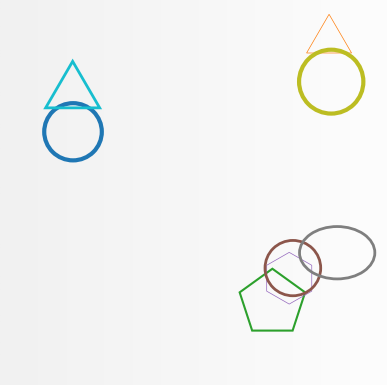[{"shape": "circle", "thickness": 3, "radius": 0.37, "center": [0.188, 0.658]}, {"shape": "triangle", "thickness": 0.5, "radius": 0.34, "center": [0.849, 0.896]}, {"shape": "pentagon", "thickness": 1.5, "radius": 0.44, "center": [0.703, 0.213]}, {"shape": "hexagon", "thickness": 0.5, "radius": 0.34, "center": [0.746, 0.277]}, {"shape": "circle", "thickness": 2, "radius": 0.36, "center": [0.756, 0.304]}, {"shape": "oval", "thickness": 2, "radius": 0.49, "center": [0.87, 0.344]}, {"shape": "circle", "thickness": 3, "radius": 0.41, "center": [0.855, 0.788]}, {"shape": "triangle", "thickness": 2, "radius": 0.4, "center": [0.187, 0.76]}]